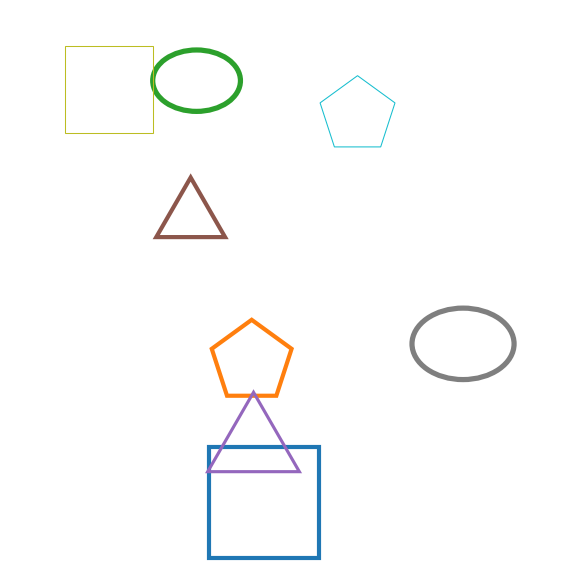[{"shape": "square", "thickness": 2, "radius": 0.48, "center": [0.457, 0.129]}, {"shape": "pentagon", "thickness": 2, "radius": 0.36, "center": [0.436, 0.373]}, {"shape": "oval", "thickness": 2.5, "radius": 0.38, "center": [0.34, 0.859]}, {"shape": "triangle", "thickness": 1.5, "radius": 0.46, "center": [0.439, 0.228]}, {"shape": "triangle", "thickness": 2, "radius": 0.34, "center": [0.33, 0.623]}, {"shape": "oval", "thickness": 2.5, "radius": 0.44, "center": [0.802, 0.404]}, {"shape": "square", "thickness": 0.5, "radius": 0.38, "center": [0.189, 0.844]}, {"shape": "pentagon", "thickness": 0.5, "radius": 0.34, "center": [0.619, 0.8]}]